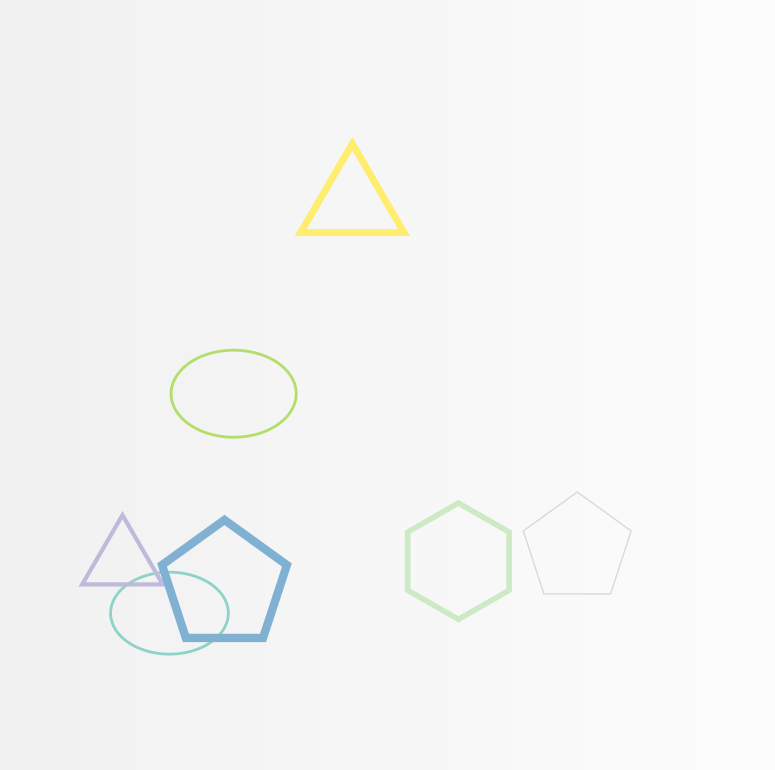[{"shape": "oval", "thickness": 1, "radius": 0.38, "center": [0.219, 0.204]}, {"shape": "triangle", "thickness": 1.5, "radius": 0.3, "center": [0.158, 0.271]}, {"shape": "pentagon", "thickness": 3, "radius": 0.42, "center": [0.29, 0.24]}, {"shape": "oval", "thickness": 1, "radius": 0.4, "center": [0.302, 0.489]}, {"shape": "pentagon", "thickness": 0.5, "radius": 0.37, "center": [0.745, 0.288]}, {"shape": "hexagon", "thickness": 2, "radius": 0.38, "center": [0.592, 0.271]}, {"shape": "triangle", "thickness": 2.5, "radius": 0.39, "center": [0.455, 0.736]}]